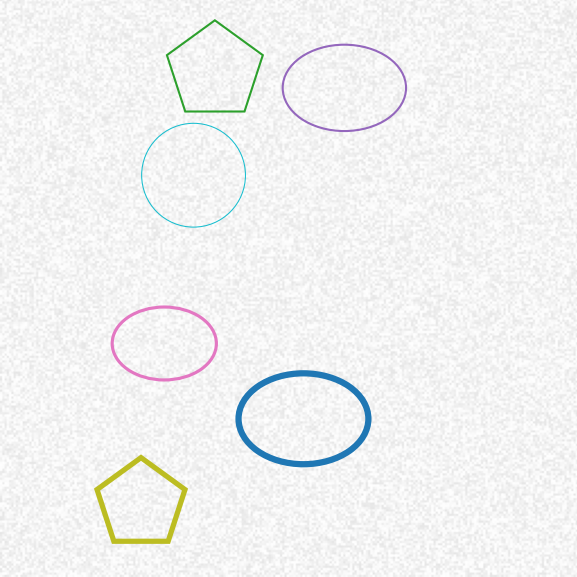[{"shape": "oval", "thickness": 3, "radius": 0.56, "center": [0.525, 0.274]}, {"shape": "pentagon", "thickness": 1, "radius": 0.44, "center": [0.372, 0.877]}, {"shape": "oval", "thickness": 1, "radius": 0.53, "center": [0.596, 0.847]}, {"shape": "oval", "thickness": 1.5, "radius": 0.45, "center": [0.284, 0.404]}, {"shape": "pentagon", "thickness": 2.5, "radius": 0.4, "center": [0.244, 0.127]}, {"shape": "circle", "thickness": 0.5, "radius": 0.45, "center": [0.335, 0.696]}]